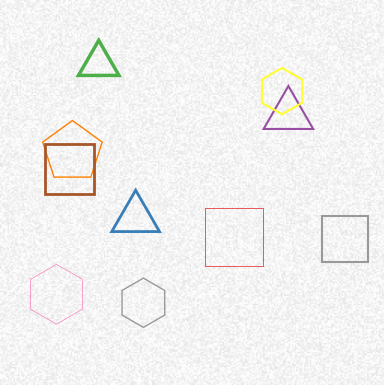[{"shape": "square", "thickness": 0.5, "radius": 0.38, "center": [0.609, 0.384]}, {"shape": "triangle", "thickness": 2, "radius": 0.36, "center": [0.352, 0.434]}, {"shape": "triangle", "thickness": 2.5, "radius": 0.3, "center": [0.256, 0.834]}, {"shape": "triangle", "thickness": 1.5, "radius": 0.37, "center": [0.749, 0.702]}, {"shape": "pentagon", "thickness": 1, "radius": 0.41, "center": [0.188, 0.606]}, {"shape": "hexagon", "thickness": 1.5, "radius": 0.3, "center": [0.733, 0.763]}, {"shape": "square", "thickness": 2, "radius": 0.32, "center": [0.181, 0.561]}, {"shape": "hexagon", "thickness": 0.5, "radius": 0.39, "center": [0.147, 0.236]}, {"shape": "hexagon", "thickness": 1, "radius": 0.32, "center": [0.372, 0.214]}, {"shape": "square", "thickness": 1.5, "radius": 0.3, "center": [0.897, 0.38]}]